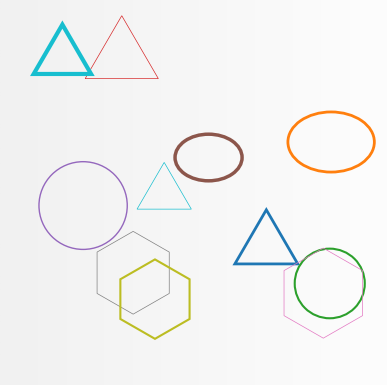[{"shape": "triangle", "thickness": 2, "radius": 0.47, "center": [0.687, 0.361]}, {"shape": "oval", "thickness": 2, "radius": 0.56, "center": [0.855, 0.631]}, {"shape": "circle", "thickness": 1.5, "radius": 0.45, "center": [0.851, 0.264]}, {"shape": "triangle", "thickness": 0.5, "radius": 0.55, "center": [0.314, 0.85]}, {"shape": "circle", "thickness": 1, "radius": 0.57, "center": [0.214, 0.466]}, {"shape": "oval", "thickness": 2.5, "radius": 0.43, "center": [0.538, 0.591]}, {"shape": "hexagon", "thickness": 0.5, "radius": 0.58, "center": [0.834, 0.239]}, {"shape": "hexagon", "thickness": 0.5, "radius": 0.54, "center": [0.344, 0.292]}, {"shape": "hexagon", "thickness": 1.5, "radius": 0.52, "center": [0.4, 0.223]}, {"shape": "triangle", "thickness": 3, "radius": 0.43, "center": [0.161, 0.851]}, {"shape": "triangle", "thickness": 0.5, "radius": 0.4, "center": [0.424, 0.497]}]